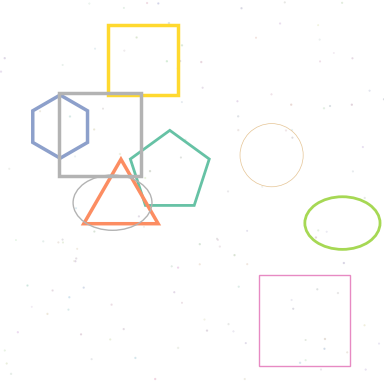[{"shape": "pentagon", "thickness": 2, "radius": 0.54, "center": [0.441, 0.554]}, {"shape": "triangle", "thickness": 2.5, "radius": 0.56, "center": [0.314, 0.475]}, {"shape": "hexagon", "thickness": 2.5, "radius": 0.41, "center": [0.156, 0.671]}, {"shape": "square", "thickness": 1, "radius": 0.59, "center": [0.79, 0.167]}, {"shape": "oval", "thickness": 2, "radius": 0.49, "center": [0.889, 0.421]}, {"shape": "square", "thickness": 2.5, "radius": 0.46, "center": [0.372, 0.843]}, {"shape": "circle", "thickness": 0.5, "radius": 0.41, "center": [0.705, 0.597]}, {"shape": "square", "thickness": 2.5, "radius": 0.53, "center": [0.26, 0.651]}, {"shape": "oval", "thickness": 1, "radius": 0.51, "center": [0.292, 0.474]}]